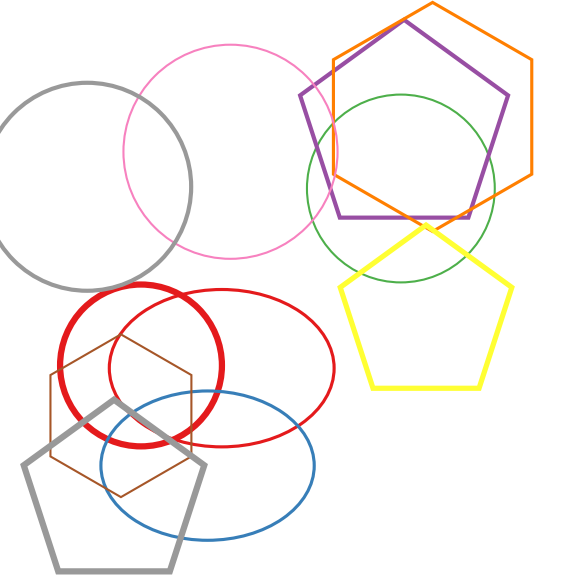[{"shape": "circle", "thickness": 3, "radius": 0.7, "center": [0.244, 0.366]}, {"shape": "oval", "thickness": 1.5, "radius": 0.97, "center": [0.384, 0.362]}, {"shape": "oval", "thickness": 1.5, "radius": 0.92, "center": [0.359, 0.193]}, {"shape": "circle", "thickness": 1, "radius": 0.81, "center": [0.694, 0.673]}, {"shape": "pentagon", "thickness": 2, "radius": 0.95, "center": [0.7, 0.775]}, {"shape": "hexagon", "thickness": 1.5, "radius": 0.99, "center": [0.749, 0.797]}, {"shape": "pentagon", "thickness": 2.5, "radius": 0.78, "center": [0.738, 0.453]}, {"shape": "hexagon", "thickness": 1, "radius": 0.7, "center": [0.209, 0.279]}, {"shape": "circle", "thickness": 1, "radius": 0.93, "center": [0.399, 0.736]}, {"shape": "pentagon", "thickness": 3, "radius": 0.82, "center": [0.197, 0.143]}, {"shape": "circle", "thickness": 2, "radius": 0.9, "center": [0.151, 0.676]}]